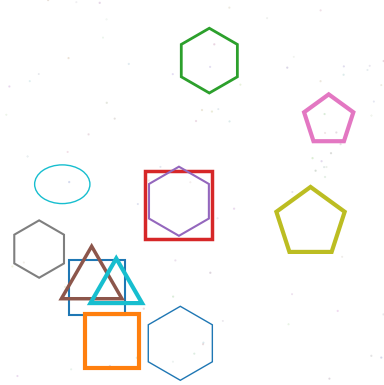[{"shape": "square", "thickness": 1.5, "radius": 0.36, "center": [0.252, 0.254]}, {"shape": "hexagon", "thickness": 1, "radius": 0.48, "center": [0.468, 0.108]}, {"shape": "square", "thickness": 3, "radius": 0.35, "center": [0.291, 0.115]}, {"shape": "hexagon", "thickness": 2, "radius": 0.42, "center": [0.544, 0.843]}, {"shape": "square", "thickness": 2.5, "radius": 0.44, "center": [0.464, 0.468]}, {"shape": "hexagon", "thickness": 1.5, "radius": 0.45, "center": [0.465, 0.477]}, {"shape": "triangle", "thickness": 2.5, "radius": 0.45, "center": [0.238, 0.269]}, {"shape": "pentagon", "thickness": 3, "radius": 0.34, "center": [0.854, 0.688]}, {"shape": "hexagon", "thickness": 1.5, "radius": 0.37, "center": [0.102, 0.353]}, {"shape": "pentagon", "thickness": 3, "radius": 0.47, "center": [0.807, 0.421]}, {"shape": "triangle", "thickness": 3, "radius": 0.39, "center": [0.302, 0.251]}, {"shape": "oval", "thickness": 1, "radius": 0.36, "center": [0.162, 0.521]}]